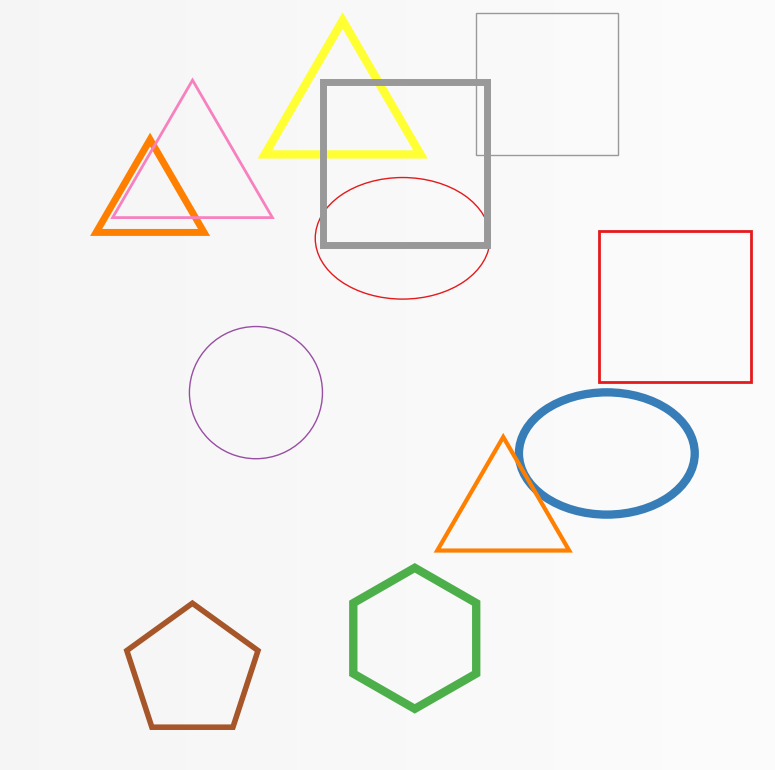[{"shape": "oval", "thickness": 0.5, "radius": 0.56, "center": [0.52, 0.691]}, {"shape": "square", "thickness": 1, "radius": 0.49, "center": [0.87, 0.602]}, {"shape": "oval", "thickness": 3, "radius": 0.57, "center": [0.783, 0.411]}, {"shape": "hexagon", "thickness": 3, "radius": 0.46, "center": [0.535, 0.171]}, {"shape": "circle", "thickness": 0.5, "radius": 0.43, "center": [0.33, 0.49]}, {"shape": "triangle", "thickness": 2.5, "radius": 0.4, "center": [0.194, 0.738]}, {"shape": "triangle", "thickness": 1.5, "radius": 0.49, "center": [0.649, 0.334]}, {"shape": "triangle", "thickness": 3, "radius": 0.58, "center": [0.442, 0.857]}, {"shape": "pentagon", "thickness": 2, "radius": 0.44, "center": [0.248, 0.128]}, {"shape": "triangle", "thickness": 1, "radius": 0.59, "center": [0.248, 0.777]}, {"shape": "square", "thickness": 2.5, "radius": 0.53, "center": [0.522, 0.788]}, {"shape": "square", "thickness": 0.5, "radius": 0.46, "center": [0.706, 0.891]}]